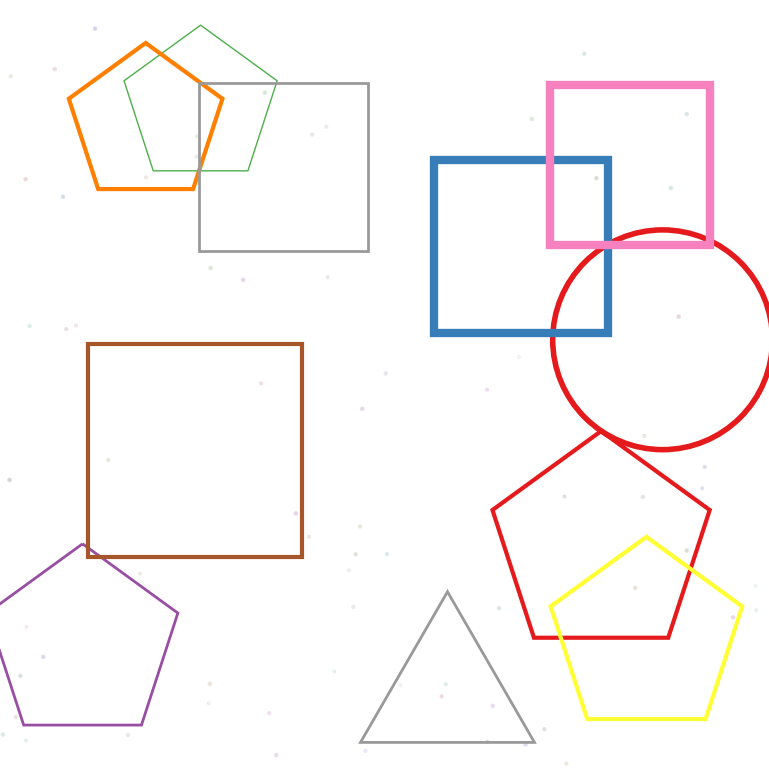[{"shape": "circle", "thickness": 2, "radius": 0.71, "center": [0.86, 0.559]}, {"shape": "pentagon", "thickness": 1.5, "radius": 0.74, "center": [0.781, 0.292]}, {"shape": "square", "thickness": 3, "radius": 0.56, "center": [0.677, 0.68]}, {"shape": "pentagon", "thickness": 0.5, "radius": 0.52, "center": [0.26, 0.863]}, {"shape": "pentagon", "thickness": 1, "radius": 0.65, "center": [0.107, 0.164]}, {"shape": "pentagon", "thickness": 1.5, "radius": 0.52, "center": [0.189, 0.839]}, {"shape": "pentagon", "thickness": 1.5, "radius": 0.65, "center": [0.839, 0.172]}, {"shape": "square", "thickness": 1.5, "radius": 0.69, "center": [0.253, 0.415]}, {"shape": "square", "thickness": 3, "radius": 0.52, "center": [0.818, 0.786]}, {"shape": "square", "thickness": 1, "radius": 0.55, "center": [0.368, 0.783]}, {"shape": "triangle", "thickness": 1, "radius": 0.65, "center": [0.581, 0.101]}]